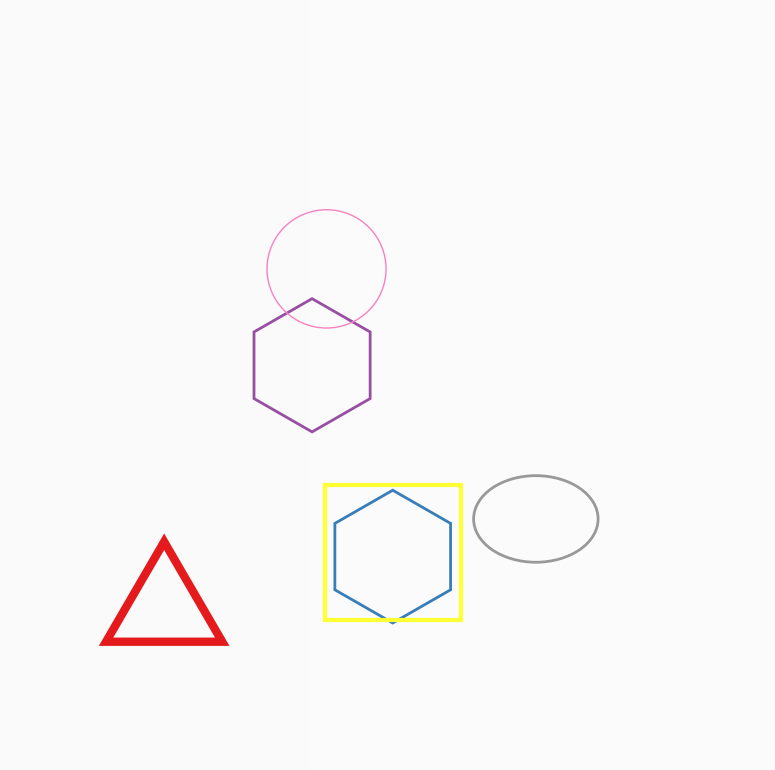[{"shape": "triangle", "thickness": 3, "radius": 0.43, "center": [0.212, 0.21]}, {"shape": "hexagon", "thickness": 1, "radius": 0.43, "center": [0.507, 0.277]}, {"shape": "hexagon", "thickness": 1, "radius": 0.43, "center": [0.403, 0.526]}, {"shape": "square", "thickness": 1.5, "radius": 0.44, "center": [0.507, 0.283]}, {"shape": "circle", "thickness": 0.5, "radius": 0.38, "center": [0.421, 0.651]}, {"shape": "oval", "thickness": 1, "radius": 0.4, "center": [0.691, 0.326]}]